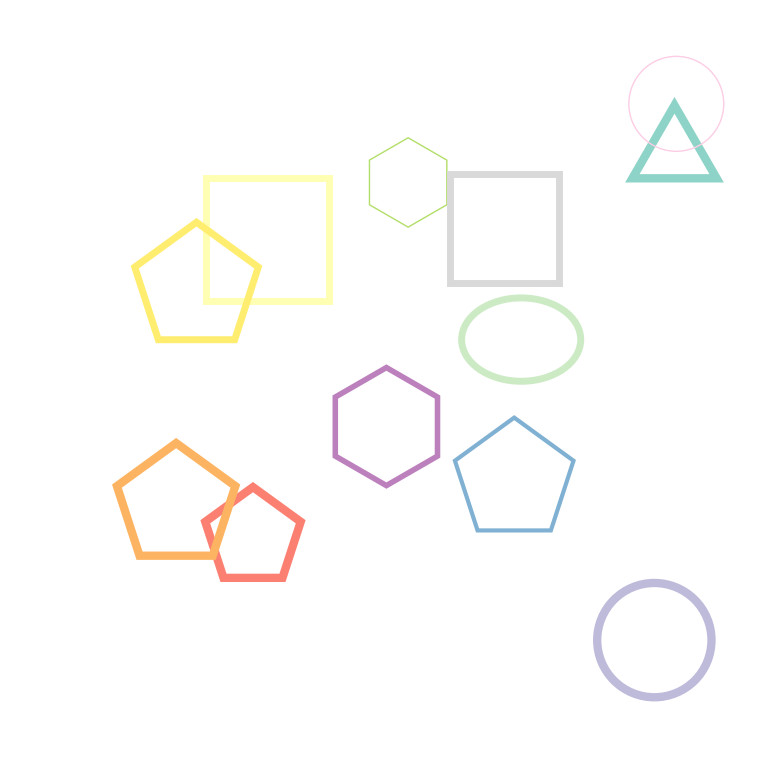[{"shape": "triangle", "thickness": 3, "radius": 0.32, "center": [0.876, 0.8]}, {"shape": "square", "thickness": 2.5, "radius": 0.4, "center": [0.348, 0.689]}, {"shape": "circle", "thickness": 3, "radius": 0.37, "center": [0.85, 0.169]}, {"shape": "pentagon", "thickness": 3, "radius": 0.33, "center": [0.329, 0.302]}, {"shape": "pentagon", "thickness": 1.5, "radius": 0.4, "center": [0.668, 0.377]}, {"shape": "pentagon", "thickness": 3, "radius": 0.4, "center": [0.229, 0.344]}, {"shape": "hexagon", "thickness": 0.5, "radius": 0.29, "center": [0.53, 0.763]}, {"shape": "circle", "thickness": 0.5, "radius": 0.31, "center": [0.878, 0.865]}, {"shape": "square", "thickness": 2.5, "radius": 0.35, "center": [0.655, 0.703]}, {"shape": "hexagon", "thickness": 2, "radius": 0.38, "center": [0.502, 0.446]}, {"shape": "oval", "thickness": 2.5, "radius": 0.39, "center": [0.677, 0.559]}, {"shape": "pentagon", "thickness": 2.5, "radius": 0.42, "center": [0.255, 0.627]}]